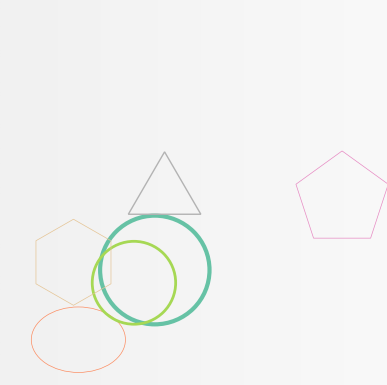[{"shape": "circle", "thickness": 3, "radius": 0.71, "center": [0.4, 0.299]}, {"shape": "oval", "thickness": 0.5, "radius": 0.61, "center": [0.202, 0.118]}, {"shape": "pentagon", "thickness": 0.5, "radius": 0.63, "center": [0.883, 0.483]}, {"shape": "circle", "thickness": 2, "radius": 0.54, "center": [0.346, 0.266]}, {"shape": "hexagon", "thickness": 0.5, "radius": 0.56, "center": [0.19, 0.319]}, {"shape": "triangle", "thickness": 1, "radius": 0.54, "center": [0.425, 0.498]}]